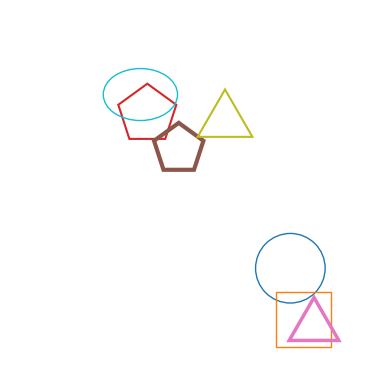[{"shape": "circle", "thickness": 1, "radius": 0.45, "center": [0.754, 0.303]}, {"shape": "square", "thickness": 1, "radius": 0.36, "center": [0.788, 0.17]}, {"shape": "pentagon", "thickness": 1.5, "radius": 0.4, "center": [0.383, 0.703]}, {"shape": "pentagon", "thickness": 3, "radius": 0.34, "center": [0.464, 0.614]}, {"shape": "triangle", "thickness": 2.5, "radius": 0.37, "center": [0.816, 0.153]}, {"shape": "triangle", "thickness": 1.5, "radius": 0.41, "center": [0.584, 0.686]}, {"shape": "oval", "thickness": 1, "radius": 0.48, "center": [0.365, 0.754]}]